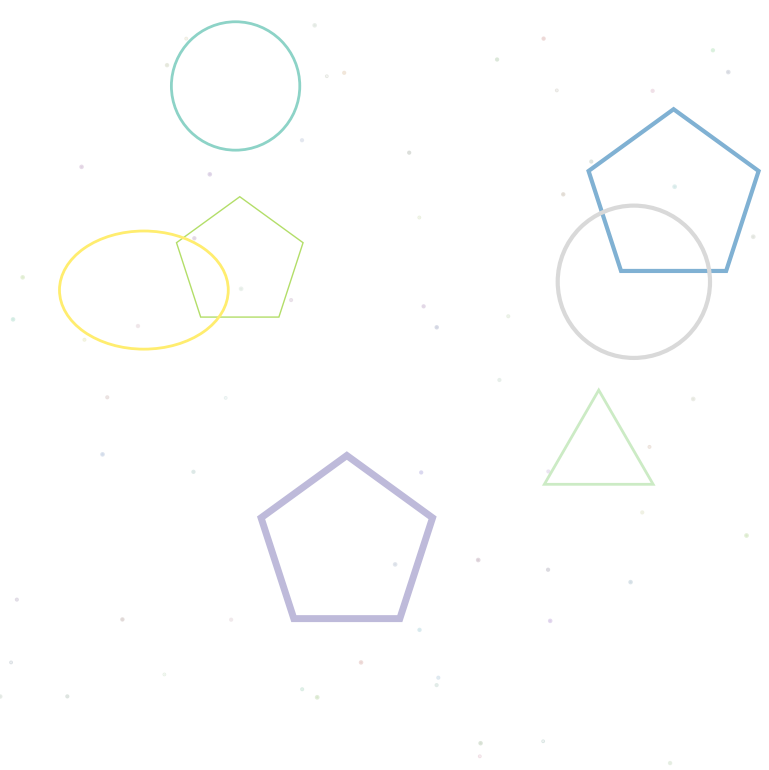[{"shape": "circle", "thickness": 1, "radius": 0.42, "center": [0.306, 0.888]}, {"shape": "pentagon", "thickness": 2.5, "radius": 0.59, "center": [0.45, 0.291]}, {"shape": "pentagon", "thickness": 1.5, "radius": 0.58, "center": [0.875, 0.742]}, {"shape": "pentagon", "thickness": 0.5, "radius": 0.43, "center": [0.311, 0.658]}, {"shape": "circle", "thickness": 1.5, "radius": 0.49, "center": [0.823, 0.634]}, {"shape": "triangle", "thickness": 1, "radius": 0.41, "center": [0.778, 0.412]}, {"shape": "oval", "thickness": 1, "radius": 0.55, "center": [0.187, 0.623]}]